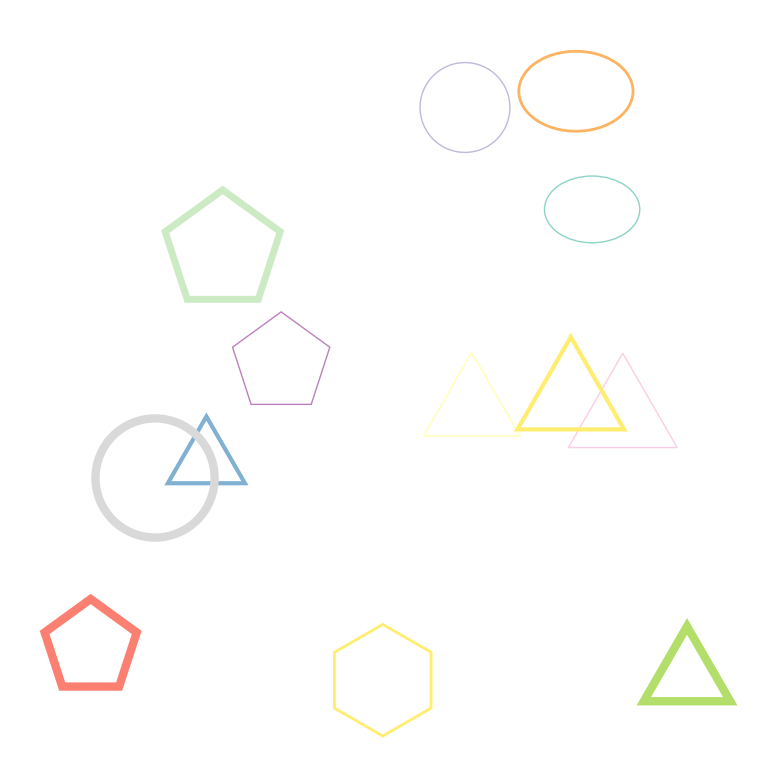[{"shape": "oval", "thickness": 0.5, "radius": 0.31, "center": [0.769, 0.728]}, {"shape": "triangle", "thickness": 0.5, "radius": 0.36, "center": [0.613, 0.47]}, {"shape": "circle", "thickness": 0.5, "radius": 0.29, "center": [0.604, 0.86]}, {"shape": "pentagon", "thickness": 3, "radius": 0.31, "center": [0.118, 0.159]}, {"shape": "triangle", "thickness": 1.5, "radius": 0.29, "center": [0.268, 0.401]}, {"shape": "oval", "thickness": 1, "radius": 0.37, "center": [0.748, 0.881]}, {"shape": "triangle", "thickness": 3, "radius": 0.32, "center": [0.892, 0.122]}, {"shape": "triangle", "thickness": 0.5, "radius": 0.41, "center": [0.809, 0.46]}, {"shape": "circle", "thickness": 3, "radius": 0.39, "center": [0.201, 0.379]}, {"shape": "pentagon", "thickness": 0.5, "radius": 0.33, "center": [0.365, 0.529]}, {"shape": "pentagon", "thickness": 2.5, "radius": 0.39, "center": [0.289, 0.675]}, {"shape": "triangle", "thickness": 1.5, "radius": 0.4, "center": [0.741, 0.482]}, {"shape": "hexagon", "thickness": 1, "radius": 0.36, "center": [0.497, 0.117]}]